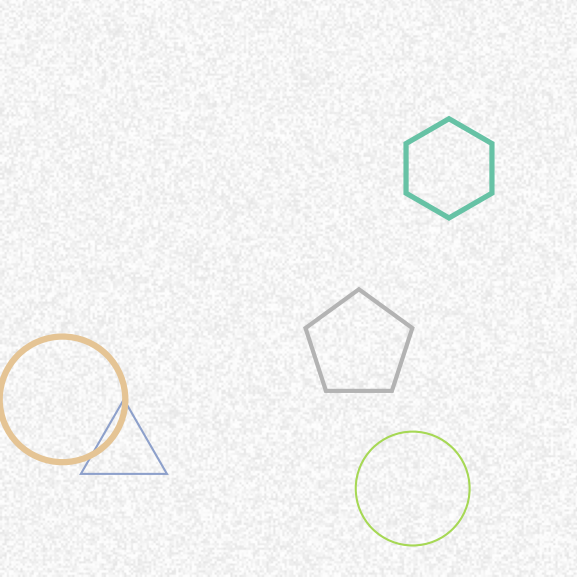[{"shape": "hexagon", "thickness": 2.5, "radius": 0.43, "center": [0.777, 0.708]}, {"shape": "triangle", "thickness": 1, "radius": 0.43, "center": [0.215, 0.222]}, {"shape": "circle", "thickness": 1, "radius": 0.49, "center": [0.715, 0.153]}, {"shape": "circle", "thickness": 3, "radius": 0.54, "center": [0.108, 0.308]}, {"shape": "pentagon", "thickness": 2, "radius": 0.49, "center": [0.622, 0.401]}]